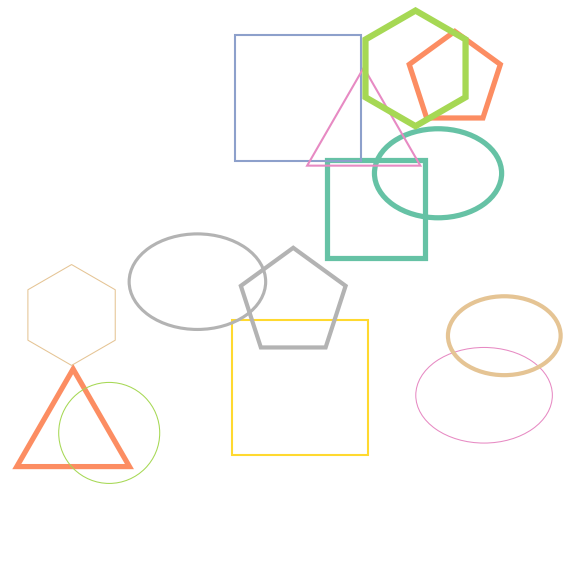[{"shape": "square", "thickness": 2.5, "radius": 0.42, "center": [0.651, 0.637]}, {"shape": "oval", "thickness": 2.5, "radius": 0.55, "center": [0.759, 0.699]}, {"shape": "triangle", "thickness": 2.5, "radius": 0.56, "center": [0.127, 0.248]}, {"shape": "pentagon", "thickness": 2.5, "radius": 0.41, "center": [0.788, 0.862]}, {"shape": "square", "thickness": 1, "radius": 0.55, "center": [0.515, 0.829]}, {"shape": "oval", "thickness": 0.5, "radius": 0.59, "center": [0.838, 0.315]}, {"shape": "triangle", "thickness": 1, "radius": 0.57, "center": [0.63, 0.769]}, {"shape": "hexagon", "thickness": 3, "radius": 0.5, "center": [0.72, 0.881]}, {"shape": "circle", "thickness": 0.5, "radius": 0.44, "center": [0.189, 0.249]}, {"shape": "square", "thickness": 1, "radius": 0.59, "center": [0.519, 0.328]}, {"shape": "hexagon", "thickness": 0.5, "radius": 0.44, "center": [0.124, 0.454]}, {"shape": "oval", "thickness": 2, "radius": 0.49, "center": [0.873, 0.418]}, {"shape": "pentagon", "thickness": 2, "radius": 0.48, "center": [0.508, 0.475]}, {"shape": "oval", "thickness": 1.5, "radius": 0.59, "center": [0.342, 0.511]}]